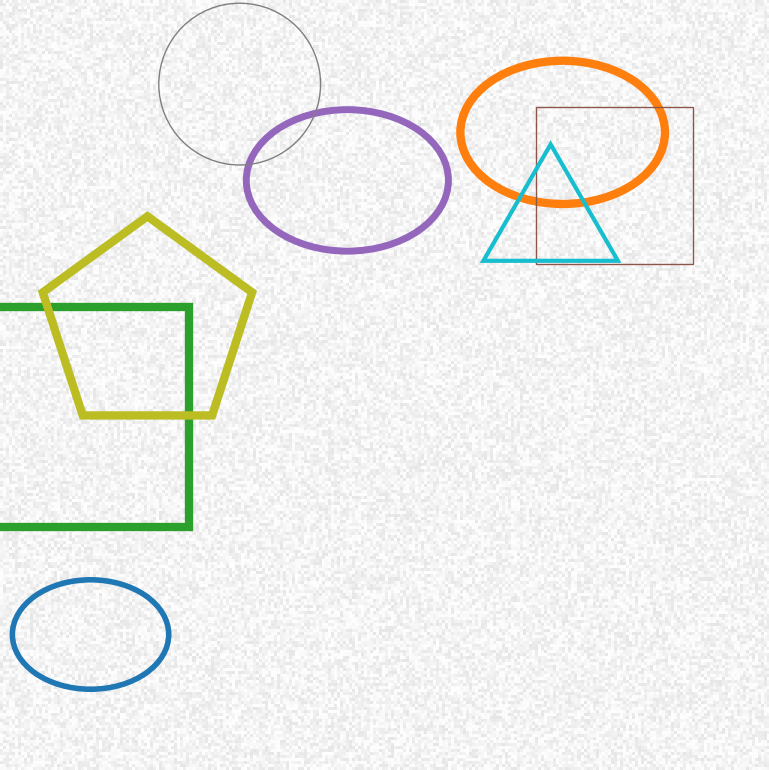[{"shape": "oval", "thickness": 2, "radius": 0.51, "center": [0.118, 0.176]}, {"shape": "oval", "thickness": 3, "radius": 0.66, "center": [0.731, 0.828]}, {"shape": "square", "thickness": 3, "radius": 0.71, "center": [0.103, 0.459]}, {"shape": "oval", "thickness": 2.5, "radius": 0.66, "center": [0.451, 0.766]}, {"shape": "square", "thickness": 0.5, "radius": 0.51, "center": [0.798, 0.759]}, {"shape": "circle", "thickness": 0.5, "radius": 0.53, "center": [0.311, 0.891]}, {"shape": "pentagon", "thickness": 3, "radius": 0.71, "center": [0.191, 0.576]}, {"shape": "triangle", "thickness": 1.5, "radius": 0.5, "center": [0.715, 0.712]}]